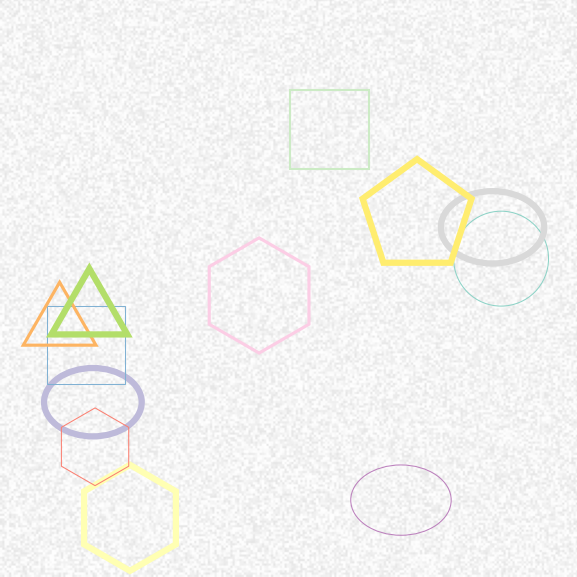[{"shape": "circle", "thickness": 0.5, "radius": 0.41, "center": [0.868, 0.551]}, {"shape": "hexagon", "thickness": 3, "radius": 0.46, "center": [0.225, 0.102]}, {"shape": "oval", "thickness": 3, "radius": 0.42, "center": [0.161, 0.303]}, {"shape": "hexagon", "thickness": 0.5, "radius": 0.34, "center": [0.165, 0.226]}, {"shape": "square", "thickness": 0.5, "radius": 0.34, "center": [0.149, 0.402]}, {"shape": "triangle", "thickness": 1.5, "radius": 0.36, "center": [0.103, 0.438]}, {"shape": "triangle", "thickness": 3, "radius": 0.38, "center": [0.155, 0.458]}, {"shape": "hexagon", "thickness": 1.5, "radius": 0.5, "center": [0.449, 0.488]}, {"shape": "oval", "thickness": 3, "radius": 0.45, "center": [0.853, 0.606]}, {"shape": "oval", "thickness": 0.5, "radius": 0.43, "center": [0.694, 0.133]}, {"shape": "square", "thickness": 1, "radius": 0.34, "center": [0.571, 0.775]}, {"shape": "pentagon", "thickness": 3, "radius": 0.5, "center": [0.722, 0.624]}]